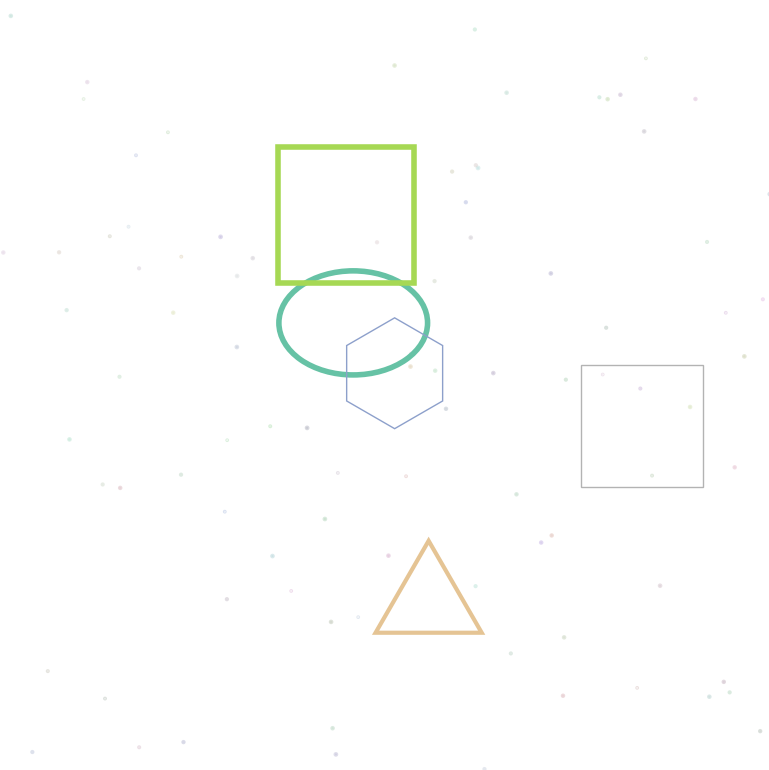[{"shape": "oval", "thickness": 2, "radius": 0.48, "center": [0.459, 0.581]}, {"shape": "hexagon", "thickness": 0.5, "radius": 0.36, "center": [0.513, 0.515]}, {"shape": "square", "thickness": 2, "radius": 0.44, "center": [0.45, 0.721]}, {"shape": "triangle", "thickness": 1.5, "radius": 0.4, "center": [0.557, 0.218]}, {"shape": "square", "thickness": 0.5, "radius": 0.39, "center": [0.834, 0.447]}]